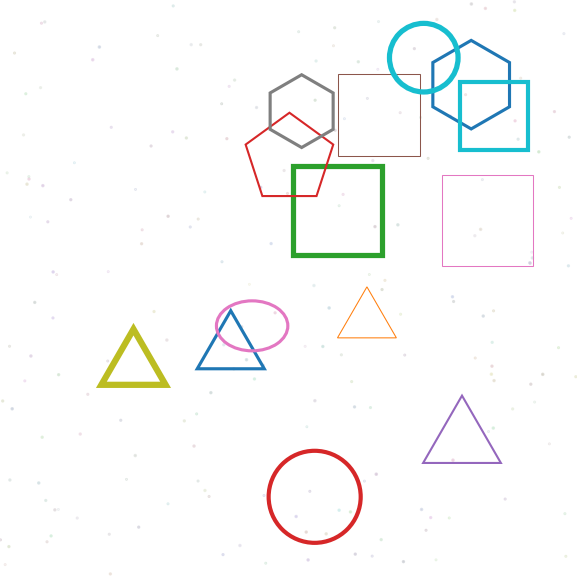[{"shape": "hexagon", "thickness": 1.5, "radius": 0.38, "center": [0.816, 0.853]}, {"shape": "triangle", "thickness": 1.5, "radius": 0.34, "center": [0.4, 0.394]}, {"shape": "triangle", "thickness": 0.5, "radius": 0.29, "center": [0.635, 0.444]}, {"shape": "square", "thickness": 2.5, "radius": 0.39, "center": [0.585, 0.635]}, {"shape": "circle", "thickness": 2, "radius": 0.4, "center": [0.545, 0.139]}, {"shape": "pentagon", "thickness": 1, "radius": 0.4, "center": [0.501, 0.724]}, {"shape": "triangle", "thickness": 1, "radius": 0.39, "center": [0.8, 0.236]}, {"shape": "square", "thickness": 0.5, "radius": 0.36, "center": [0.656, 0.8]}, {"shape": "square", "thickness": 0.5, "radius": 0.39, "center": [0.844, 0.618]}, {"shape": "oval", "thickness": 1.5, "radius": 0.31, "center": [0.437, 0.435]}, {"shape": "hexagon", "thickness": 1.5, "radius": 0.31, "center": [0.522, 0.807]}, {"shape": "triangle", "thickness": 3, "radius": 0.32, "center": [0.231, 0.365]}, {"shape": "circle", "thickness": 2.5, "radius": 0.3, "center": [0.734, 0.899]}, {"shape": "square", "thickness": 2, "radius": 0.3, "center": [0.856, 0.799]}]